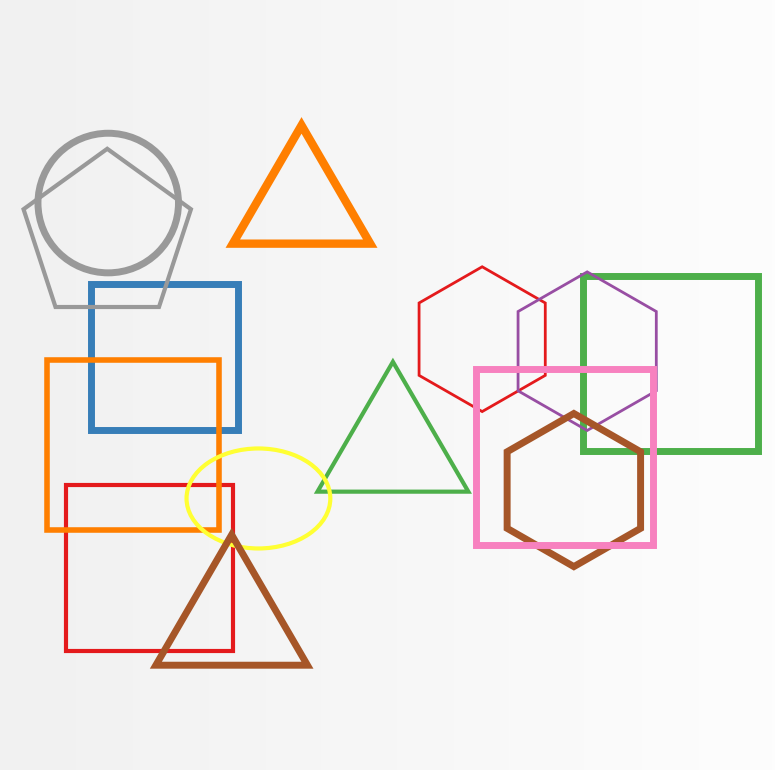[{"shape": "square", "thickness": 1.5, "radius": 0.54, "center": [0.192, 0.262]}, {"shape": "hexagon", "thickness": 1, "radius": 0.47, "center": [0.622, 0.56]}, {"shape": "square", "thickness": 2.5, "radius": 0.47, "center": [0.212, 0.537]}, {"shape": "triangle", "thickness": 1.5, "radius": 0.56, "center": [0.507, 0.418]}, {"shape": "square", "thickness": 2.5, "radius": 0.57, "center": [0.865, 0.528]}, {"shape": "hexagon", "thickness": 1, "radius": 0.51, "center": [0.758, 0.544]}, {"shape": "square", "thickness": 2, "radius": 0.55, "center": [0.172, 0.422]}, {"shape": "triangle", "thickness": 3, "radius": 0.51, "center": [0.389, 0.735]}, {"shape": "oval", "thickness": 1.5, "radius": 0.46, "center": [0.333, 0.353]}, {"shape": "triangle", "thickness": 2.5, "radius": 0.56, "center": [0.299, 0.193]}, {"shape": "hexagon", "thickness": 2.5, "radius": 0.5, "center": [0.74, 0.364]}, {"shape": "square", "thickness": 2.5, "radius": 0.57, "center": [0.728, 0.406]}, {"shape": "circle", "thickness": 2.5, "radius": 0.45, "center": [0.14, 0.736]}, {"shape": "pentagon", "thickness": 1.5, "radius": 0.57, "center": [0.138, 0.693]}]